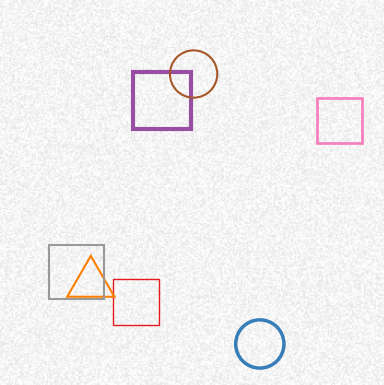[{"shape": "square", "thickness": 1, "radius": 0.3, "center": [0.354, 0.215]}, {"shape": "circle", "thickness": 2.5, "radius": 0.31, "center": [0.675, 0.107]}, {"shape": "square", "thickness": 3, "radius": 0.37, "center": [0.421, 0.739]}, {"shape": "triangle", "thickness": 1.5, "radius": 0.35, "center": [0.236, 0.265]}, {"shape": "circle", "thickness": 1.5, "radius": 0.31, "center": [0.503, 0.808]}, {"shape": "square", "thickness": 2, "radius": 0.29, "center": [0.883, 0.688]}, {"shape": "square", "thickness": 1.5, "radius": 0.36, "center": [0.199, 0.293]}]